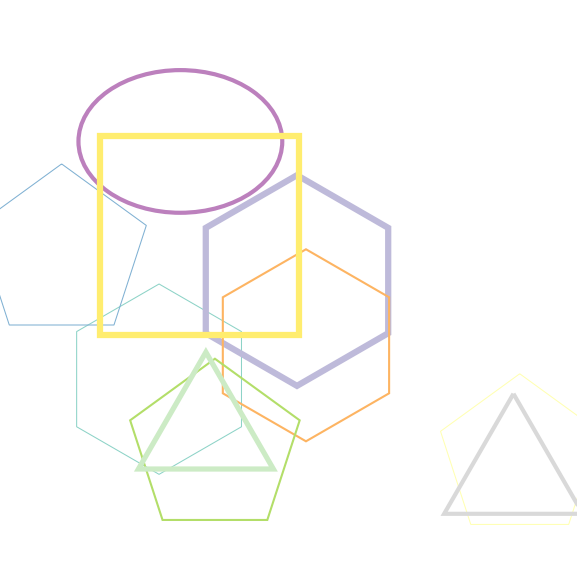[{"shape": "hexagon", "thickness": 0.5, "radius": 0.82, "center": [0.275, 0.343]}, {"shape": "pentagon", "thickness": 0.5, "radius": 0.72, "center": [0.9, 0.208]}, {"shape": "hexagon", "thickness": 3, "radius": 0.91, "center": [0.514, 0.513]}, {"shape": "pentagon", "thickness": 0.5, "radius": 0.77, "center": [0.107, 0.561]}, {"shape": "hexagon", "thickness": 1, "radius": 0.83, "center": [0.53, 0.401]}, {"shape": "pentagon", "thickness": 1, "radius": 0.77, "center": [0.372, 0.224]}, {"shape": "triangle", "thickness": 2, "radius": 0.69, "center": [0.889, 0.179]}, {"shape": "oval", "thickness": 2, "radius": 0.88, "center": [0.312, 0.754]}, {"shape": "triangle", "thickness": 2.5, "radius": 0.67, "center": [0.357, 0.254]}, {"shape": "square", "thickness": 3, "radius": 0.86, "center": [0.346, 0.591]}]